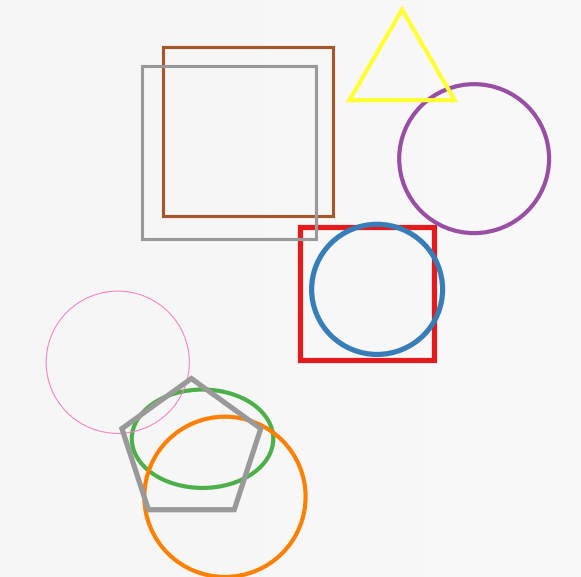[{"shape": "square", "thickness": 2.5, "radius": 0.58, "center": [0.631, 0.491]}, {"shape": "circle", "thickness": 2.5, "radius": 0.56, "center": [0.649, 0.498]}, {"shape": "oval", "thickness": 2, "radius": 0.61, "center": [0.348, 0.239]}, {"shape": "circle", "thickness": 2, "radius": 0.64, "center": [0.816, 0.724]}, {"shape": "circle", "thickness": 2, "radius": 0.69, "center": [0.387, 0.139]}, {"shape": "triangle", "thickness": 2, "radius": 0.52, "center": [0.692, 0.878]}, {"shape": "square", "thickness": 1.5, "radius": 0.73, "center": [0.427, 0.771]}, {"shape": "circle", "thickness": 0.5, "radius": 0.62, "center": [0.203, 0.372]}, {"shape": "square", "thickness": 1.5, "radius": 0.75, "center": [0.394, 0.736]}, {"shape": "pentagon", "thickness": 2.5, "radius": 0.63, "center": [0.329, 0.218]}]